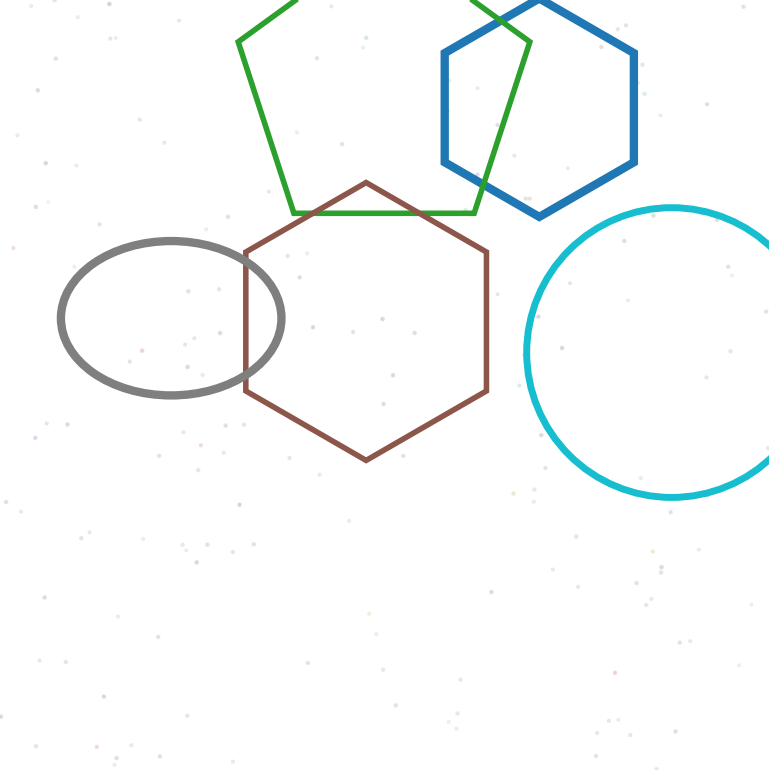[{"shape": "hexagon", "thickness": 3, "radius": 0.71, "center": [0.7, 0.86]}, {"shape": "pentagon", "thickness": 2, "radius": 1.0, "center": [0.499, 0.884]}, {"shape": "hexagon", "thickness": 2, "radius": 0.9, "center": [0.475, 0.582]}, {"shape": "oval", "thickness": 3, "radius": 0.72, "center": [0.222, 0.587]}, {"shape": "circle", "thickness": 2.5, "radius": 0.94, "center": [0.872, 0.542]}]